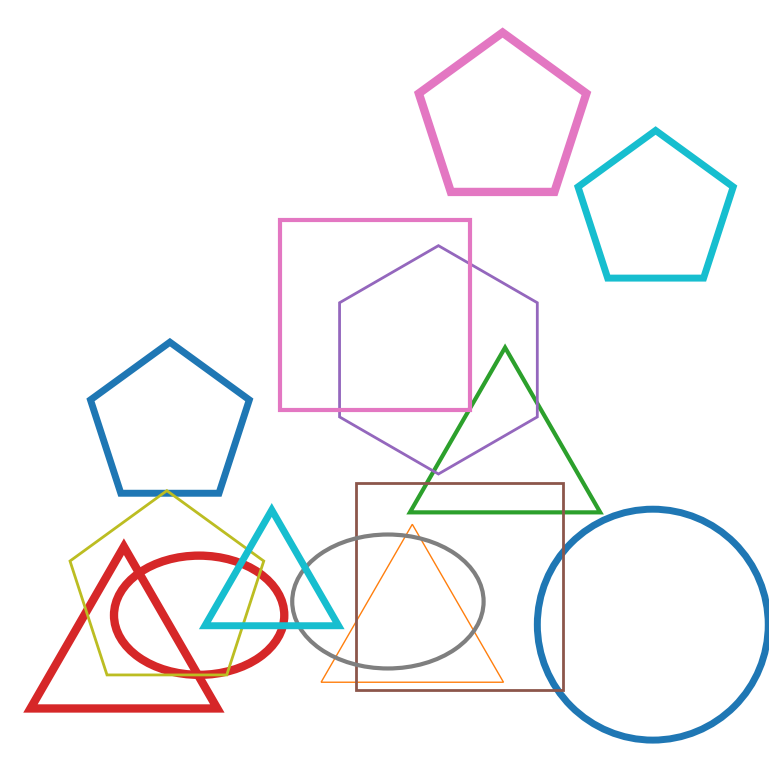[{"shape": "pentagon", "thickness": 2.5, "radius": 0.54, "center": [0.221, 0.447]}, {"shape": "circle", "thickness": 2.5, "radius": 0.75, "center": [0.848, 0.189]}, {"shape": "triangle", "thickness": 0.5, "radius": 0.68, "center": [0.535, 0.182]}, {"shape": "triangle", "thickness": 1.5, "radius": 0.71, "center": [0.656, 0.406]}, {"shape": "triangle", "thickness": 3, "radius": 0.7, "center": [0.161, 0.15]}, {"shape": "oval", "thickness": 3, "radius": 0.55, "center": [0.259, 0.201]}, {"shape": "hexagon", "thickness": 1, "radius": 0.74, "center": [0.569, 0.533]}, {"shape": "square", "thickness": 1, "radius": 0.67, "center": [0.597, 0.238]}, {"shape": "pentagon", "thickness": 3, "radius": 0.57, "center": [0.653, 0.843]}, {"shape": "square", "thickness": 1.5, "radius": 0.62, "center": [0.487, 0.591]}, {"shape": "oval", "thickness": 1.5, "radius": 0.62, "center": [0.504, 0.219]}, {"shape": "pentagon", "thickness": 1, "radius": 0.66, "center": [0.217, 0.23]}, {"shape": "triangle", "thickness": 2.5, "radius": 0.5, "center": [0.353, 0.237]}, {"shape": "pentagon", "thickness": 2.5, "radius": 0.53, "center": [0.851, 0.725]}]